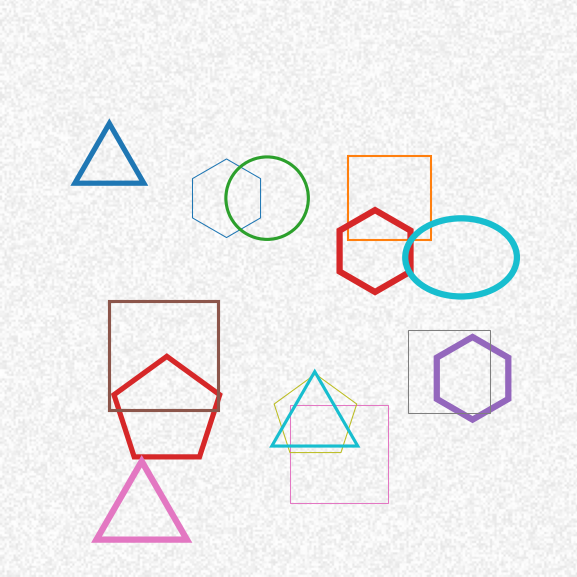[{"shape": "hexagon", "thickness": 0.5, "radius": 0.34, "center": [0.392, 0.656]}, {"shape": "triangle", "thickness": 2.5, "radius": 0.34, "center": [0.189, 0.716]}, {"shape": "square", "thickness": 1, "radius": 0.36, "center": [0.675, 0.656]}, {"shape": "circle", "thickness": 1.5, "radius": 0.36, "center": [0.463, 0.656]}, {"shape": "pentagon", "thickness": 2.5, "radius": 0.48, "center": [0.289, 0.286]}, {"shape": "hexagon", "thickness": 3, "radius": 0.35, "center": [0.649, 0.564]}, {"shape": "hexagon", "thickness": 3, "radius": 0.36, "center": [0.818, 0.344]}, {"shape": "square", "thickness": 1.5, "radius": 0.47, "center": [0.284, 0.384]}, {"shape": "triangle", "thickness": 3, "radius": 0.45, "center": [0.245, 0.11]}, {"shape": "square", "thickness": 0.5, "radius": 0.43, "center": [0.587, 0.213]}, {"shape": "square", "thickness": 0.5, "radius": 0.36, "center": [0.777, 0.356]}, {"shape": "pentagon", "thickness": 0.5, "radius": 0.38, "center": [0.546, 0.276]}, {"shape": "oval", "thickness": 3, "radius": 0.48, "center": [0.798, 0.553]}, {"shape": "triangle", "thickness": 1.5, "radius": 0.43, "center": [0.545, 0.27]}]